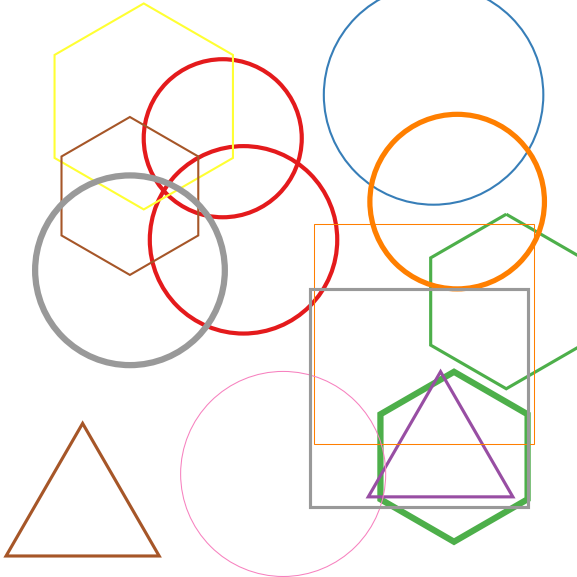[{"shape": "circle", "thickness": 2, "radius": 0.68, "center": [0.386, 0.76]}, {"shape": "circle", "thickness": 2, "radius": 0.81, "center": [0.422, 0.584]}, {"shape": "circle", "thickness": 1, "radius": 0.95, "center": [0.751, 0.835]}, {"shape": "hexagon", "thickness": 1.5, "radius": 0.76, "center": [0.877, 0.477]}, {"shape": "hexagon", "thickness": 3, "radius": 0.74, "center": [0.786, 0.208]}, {"shape": "triangle", "thickness": 1.5, "radius": 0.72, "center": [0.763, 0.211]}, {"shape": "circle", "thickness": 2.5, "radius": 0.76, "center": [0.792, 0.65]}, {"shape": "square", "thickness": 0.5, "radius": 0.95, "center": [0.734, 0.421]}, {"shape": "hexagon", "thickness": 1, "radius": 0.89, "center": [0.249, 0.815]}, {"shape": "hexagon", "thickness": 1, "radius": 0.68, "center": [0.225, 0.66]}, {"shape": "triangle", "thickness": 1.5, "radius": 0.77, "center": [0.143, 0.113]}, {"shape": "circle", "thickness": 0.5, "radius": 0.89, "center": [0.49, 0.178]}, {"shape": "circle", "thickness": 3, "radius": 0.82, "center": [0.225, 0.531]}, {"shape": "square", "thickness": 1.5, "radius": 0.94, "center": [0.726, 0.311]}]